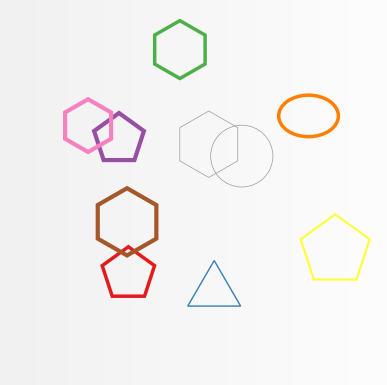[{"shape": "pentagon", "thickness": 2.5, "radius": 0.35, "center": [0.331, 0.288]}, {"shape": "triangle", "thickness": 1, "radius": 0.39, "center": [0.553, 0.244]}, {"shape": "hexagon", "thickness": 2.5, "radius": 0.38, "center": [0.464, 0.871]}, {"shape": "pentagon", "thickness": 3, "radius": 0.34, "center": [0.307, 0.639]}, {"shape": "oval", "thickness": 2.5, "radius": 0.39, "center": [0.796, 0.699]}, {"shape": "pentagon", "thickness": 1.5, "radius": 0.47, "center": [0.865, 0.35]}, {"shape": "hexagon", "thickness": 3, "radius": 0.44, "center": [0.328, 0.424]}, {"shape": "hexagon", "thickness": 3, "radius": 0.34, "center": [0.227, 0.674]}, {"shape": "circle", "thickness": 0.5, "radius": 0.4, "center": [0.624, 0.595]}, {"shape": "hexagon", "thickness": 0.5, "radius": 0.43, "center": [0.539, 0.625]}]